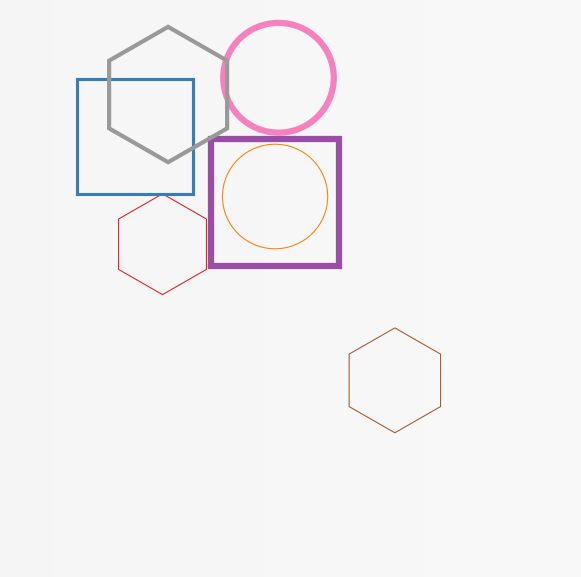[{"shape": "hexagon", "thickness": 0.5, "radius": 0.44, "center": [0.28, 0.576]}, {"shape": "square", "thickness": 1.5, "radius": 0.5, "center": [0.232, 0.762]}, {"shape": "square", "thickness": 3, "radius": 0.55, "center": [0.473, 0.648]}, {"shape": "circle", "thickness": 0.5, "radius": 0.45, "center": [0.473, 0.659]}, {"shape": "hexagon", "thickness": 0.5, "radius": 0.45, "center": [0.679, 0.341]}, {"shape": "circle", "thickness": 3, "radius": 0.48, "center": [0.479, 0.864]}, {"shape": "hexagon", "thickness": 2, "radius": 0.59, "center": [0.289, 0.835]}]